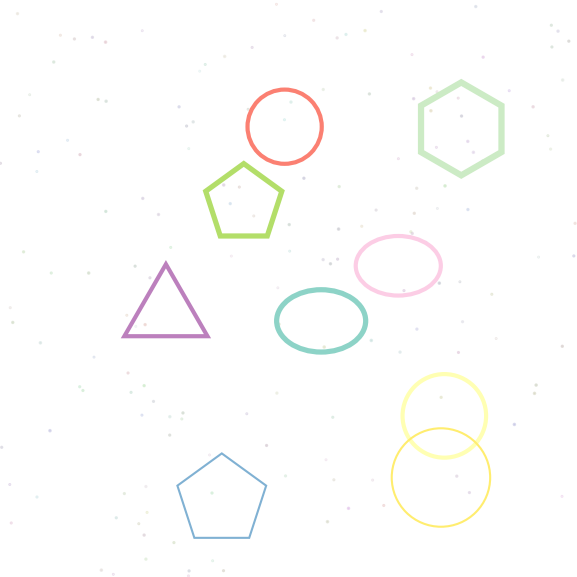[{"shape": "oval", "thickness": 2.5, "radius": 0.39, "center": [0.556, 0.443]}, {"shape": "circle", "thickness": 2, "radius": 0.36, "center": [0.769, 0.279]}, {"shape": "circle", "thickness": 2, "radius": 0.32, "center": [0.493, 0.78]}, {"shape": "pentagon", "thickness": 1, "radius": 0.4, "center": [0.384, 0.133]}, {"shape": "pentagon", "thickness": 2.5, "radius": 0.35, "center": [0.422, 0.647]}, {"shape": "oval", "thickness": 2, "radius": 0.37, "center": [0.69, 0.539]}, {"shape": "triangle", "thickness": 2, "radius": 0.42, "center": [0.287, 0.458]}, {"shape": "hexagon", "thickness": 3, "radius": 0.4, "center": [0.799, 0.776]}, {"shape": "circle", "thickness": 1, "radius": 0.43, "center": [0.764, 0.172]}]